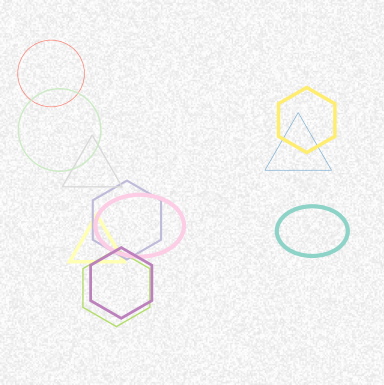[{"shape": "oval", "thickness": 3, "radius": 0.46, "center": [0.811, 0.4]}, {"shape": "triangle", "thickness": 2.5, "radius": 0.41, "center": [0.251, 0.361]}, {"shape": "hexagon", "thickness": 1.5, "radius": 0.51, "center": [0.33, 0.428]}, {"shape": "circle", "thickness": 0.5, "radius": 0.43, "center": [0.133, 0.809]}, {"shape": "triangle", "thickness": 0.5, "radius": 0.5, "center": [0.775, 0.608]}, {"shape": "hexagon", "thickness": 1, "radius": 0.5, "center": [0.302, 0.252]}, {"shape": "oval", "thickness": 3, "radius": 0.57, "center": [0.363, 0.414]}, {"shape": "triangle", "thickness": 1, "radius": 0.45, "center": [0.239, 0.56]}, {"shape": "hexagon", "thickness": 2, "radius": 0.46, "center": [0.315, 0.265]}, {"shape": "circle", "thickness": 1, "radius": 0.54, "center": [0.155, 0.662]}, {"shape": "hexagon", "thickness": 2.5, "radius": 0.42, "center": [0.797, 0.688]}]